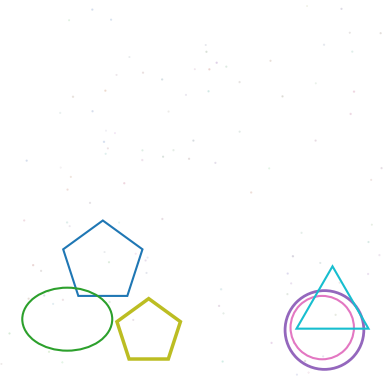[{"shape": "pentagon", "thickness": 1.5, "radius": 0.54, "center": [0.267, 0.319]}, {"shape": "oval", "thickness": 1.5, "radius": 0.58, "center": [0.175, 0.171]}, {"shape": "circle", "thickness": 2, "radius": 0.51, "center": [0.843, 0.143]}, {"shape": "circle", "thickness": 1.5, "radius": 0.41, "center": [0.837, 0.149]}, {"shape": "pentagon", "thickness": 2.5, "radius": 0.43, "center": [0.386, 0.138]}, {"shape": "triangle", "thickness": 1.5, "radius": 0.54, "center": [0.864, 0.2]}]